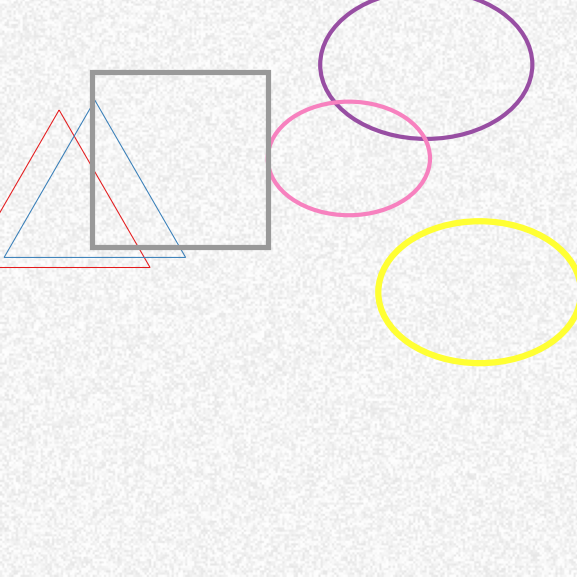[{"shape": "triangle", "thickness": 0.5, "radius": 0.91, "center": [0.102, 0.627]}, {"shape": "triangle", "thickness": 0.5, "radius": 0.91, "center": [0.164, 0.644]}, {"shape": "oval", "thickness": 2, "radius": 0.92, "center": [0.738, 0.887]}, {"shape": "oval", "thickness": 3, "radius": 0.88, "center": [0.831, 0.493]}, {"shape": "oval", "thickness": 2, "radius": 0.7, "center": [0.604, 0.725]}, {"shape": "square", "thickness": 2.5, "radius": 0.76, "center": [0.311, 0.723]}]